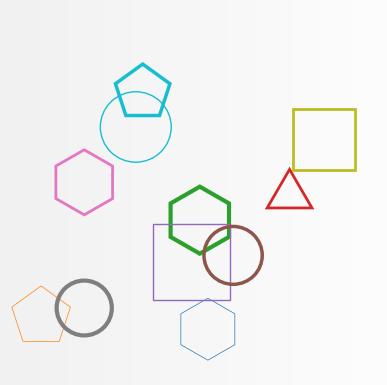[{"shape": "hexagon", "thickness": 0.5, "radius": 0.4, "center": [0.536, 0.145]}, {"shape": "pentagon", "thickness": 0.5, "radius": 0.4, "center": [0.106, 0.178]}, {"shape": "hexagon", "thickness": 3, "radius": 0.44, "center": [0.516, 0.428]}, {"shape": "triangle", "thickness": 2, "radius": 0.33, "center": [0.747, 0.493]}, {"shape": "square", "thickness": 1, "radius": 0.49, "center": [0.494, 0.319]}, {"shape": "circle", "thickness": 2.5, "radius": 0.38, "center": [0.602, 0.337]}, {"shape": "hexagon", "thickness": 2, "radius": 0.42, "center": [0.217, 0.526]}, {"shape": "circle", "thickness": 3, "radius": 0.36, "center": [0.217, 0.2]}, {"shape": "square", "thickness": 2, "radius": 0.4, "center": [0.837, 0.637]}, {"shape": "circle", "thickness": 1, "radius": 0.46, "center": [0.35, 0.67]}, {"shape": "pentagon", "thickness": 2.5, "radius": 0.37, "center": [0.368, 0.76]}]